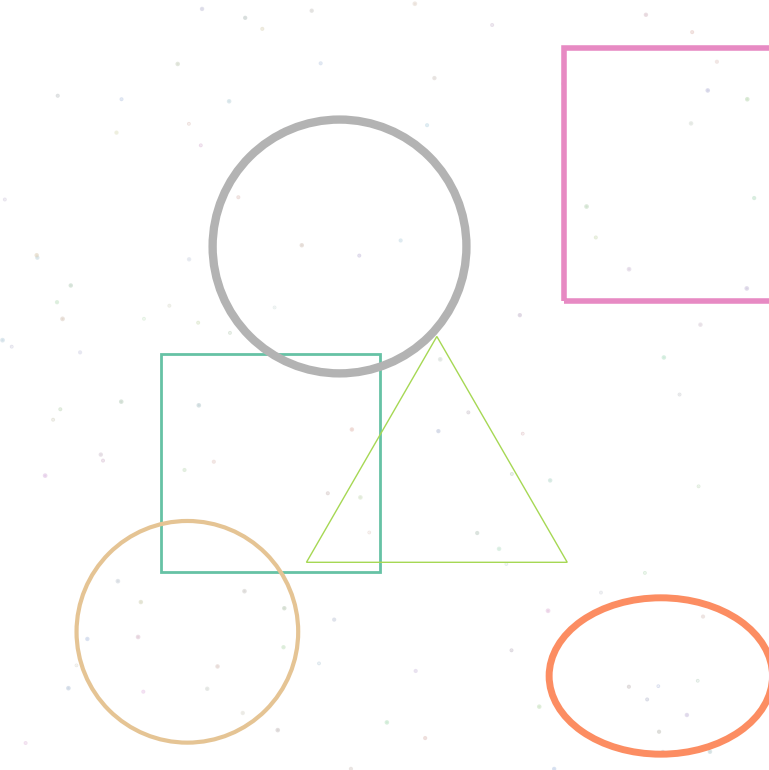[{"shape": "square", "thickness": 1, "radius": 0.71, "center": [0.351, 0.399]}, {"shape": "oval", "thickness": 2.5, "radius": 0.73, "center": [0.858, 0.122]}, {"shape": "square", "thickness": 2, "radius": 0.82, "center": [0.896, 0.773]}, {"shape": "triangle", "thickness": 0.5, "radius": 0.98, "center": [0.567, 0.368]}, {"shape": "circle", "thickness": 1.5, "radius": 0.72, "center": [0.243, 0.179]}, {"shape": "circle", "thickness": 3, "radius": 0.82, "center": [0.441, 0.68]}]